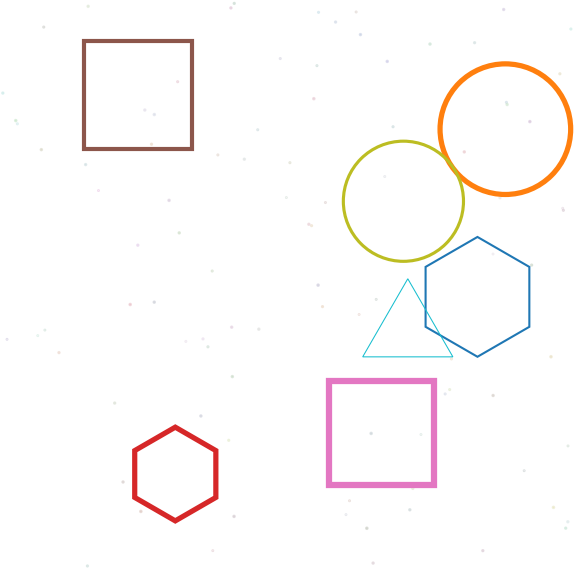[{"shape": "hexagon", "thickness": 1, "radius": 0.52, "center": [0.827, 0.485]}, {"shape": "circle", "thickness": 2.5, "radius": 0.57, "center": [0.875, 0.775]}, {"shape": "hexagon", "thickness": 2.5, "radius": 0.41, "center": [0.304, 0.178]}, {"shape": "square", "thickness": 2, "radius": 0.47, "center": [0.239, 0.835]}, {"shape": "square", "thickness": 3, "radius": 0.45, "center": [0.66, 0.249]}, {"shape": "circle", "thickness": 1.5, "radius": 0.52, "center": [0.699, 0.651]}, {"shape": "triangle", "thickness": 0.5, "radius": 0.45, "center": [0.706, 0.426]}]